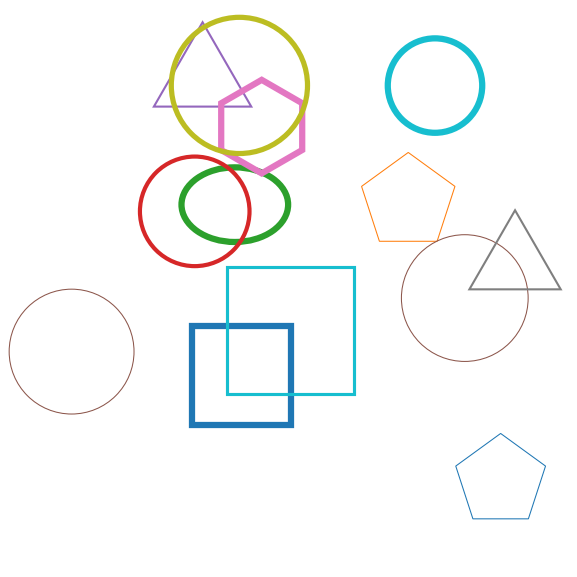[{"shape": "square", "thickness": 3, "radius": 0.43, "center": [0.418, 0.349]}, {"shape": "pentagon", "thickness": 0.5, "radius": 0.41, "center": [0.867, 0.167]}, {"shape": "pentagon", "thickness": 0.5, "radius": 0.43, "center": [0.707, 0.65]}, {"shape": "oval", "thickness": 3, "radius": 0.46, "center": [0.407, 0.645]}, {"shape": "circle", "thickness": 2, "radius": 0.47, "center": [0.337, 0.633]}, {"shape": "triangle", "thickness": 1, "radius": 0.49, "center": [0.351, 0.863]}, {"shape": "circle", "thickness": 0.5, "radius": 0.54, "center": [0.124, 0.39]}, {"shape": "circle", "thickness": 0.5, "radius": 0.55, "center": [0.805, 0.483]}, {"shape": "hexagon", "thickness": 3, "radius": 0.4, "center": [0.453, 0.78]}, {"shape": "triangle", "thickness": 1, "radius": 0.46, "center": [0.892, 0.544]}, {"shape": "circle", "thickness": 2.5, "radius": 0.59, "center": [0.415, 0.851]}, {"shape": "square", "thickness": 1.5, "radius": 0.55, "center": [0.504, 0.427]}, {"shape": "circle", "thickness": 3, "radius": 0.41, "center": [0.753, 0.851]}]